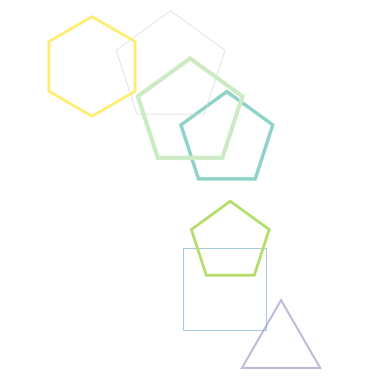[{"shape": "pentagon", "thickness": 2.5, "radius": 0.63, "center": [0.589, 0.637]}, {"shape": "triangle", "thickness": 1.5, "radius": 0.59, "center": [0.73, 0.103]}, {"shape": "square", "thickness": 0.5, "radius": 0.54, "center": [0.583, 0.249]}, {"shape": "pentagon", "thickness": 2, "radius": 0.53, "center": [0.598, 0.371]}, {"shape": "pentagon", "thickness": 0.5, "radius": 0.74, "center": [0.443, 0.824]}, {"shape": "pentagon", "thickness": 3, "radius": 0.71, "center": [0.494, 0.706]}, {"shape": "hexagon", "thickness": 2, "radius": 0.65, "center": [0.239, 0.827]}]